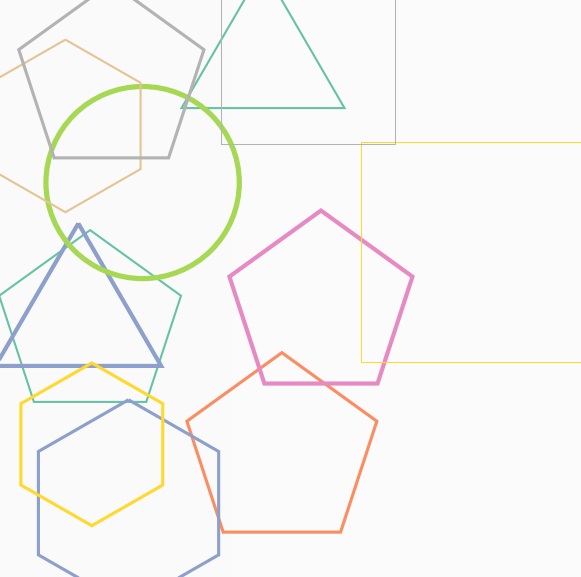[{"shape": "triangle", "thickness": 1, "radius": 0.81, "center": [0.452, 0.893]}, {"shape": "pentagon", "thickness": 1, "radius": 0.82, "center": [0.155, 0.436]}, {"shape": "pentagon", "thickness": 1.5, "radius": 0.86, "center": [0.485, 0.217]}, {"shape": "triangle", "thickness": 2, "radius": 0.82, "center": [0.135, 0.448]}, {"shape": "hexagon", "thickness": 1.5, "radius": 0.9, "center": [0.221, 0.128]}, {"shape": "pentagon", "thickness": 2, "radius": 0.83, "center": [0.552, 0.469]}, {"shape": "circle", "thickness": 2.5, "radius": 0.83, "center": [0.245, 0.683]}, {"shape": "hexagon", "thickness": 1.5, "radius": 0.7, "center": [0.158, 0.23]}, {"shape": "square", "thickness": 0.5, "radius": 0.95, "center": [0.811, 0.563]}, {"shape": "hexagon", "thickness": 1, "radius": 0.75, "center": [0.113, 0.781]}, {"shape": "pentagon", "thickness": 1.5, "radius": 0.84, "center": [0.192, 0.861]}, {"shape": "square", "thickness": 0.5, "radius": 0.75, "center": [0.53, 0.899]}]